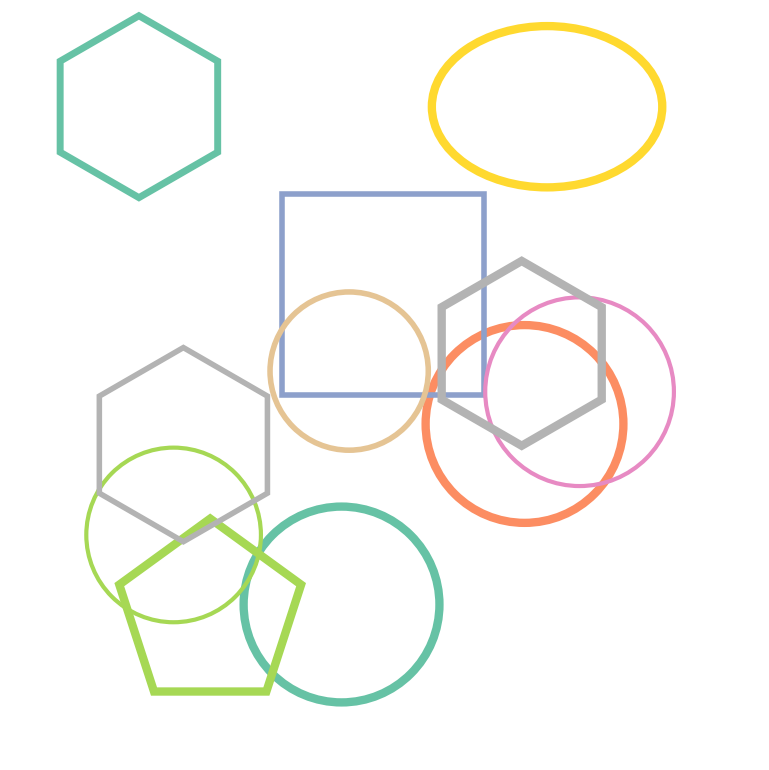[{"shape": "circle", "thickness": 3, "radius": 0.64, "center": [0.444, 0.215]}, {"shape": "hexagon", "thickness": 2.5, "radius": 0.59, "center": [0.18, 0.861]}, {"shape": "circle", "thickness": 3, "radius": 0.64, "center": [0.681, 0.449]}, {"shape": "square", "thickness": 2, "radius": 0.65, "center": [0.498, 0.617]}, {"shape": "circle", "thickness": 1.5, "radius": 0.61, "center": [0.753, 0.491]}, {"shape": "pentagon", "thickness": 3, "radius": 0.62, "center": [0.273, 0.202]}, {"shape": "circle", "thickness": 1.5, "radius": 0.57, "center": [0.225, 0.305]}, {"shape": "oval", "thickness": 3, "radius": 0.75, "center": [0.71, 0.861]}, {"shape": "circle", "thickness": 2, "radius": 0.51, "center": [0.453, 0.518]}, {"shape": "hexagon", "thickness": 3, "radius": 0.6, "center": [0.678, 0.541]}, {"shape": "hexagon", "thickness": 2, "radius": 0.63, "center": [0.238, 0.423]}]